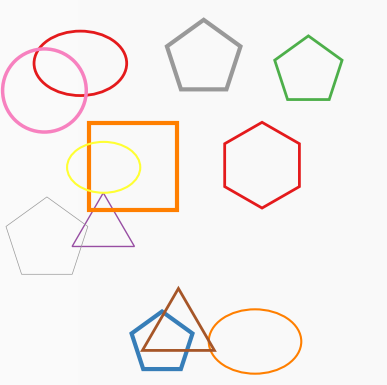[{"shape": "hexagon", "thickness": 2, "radius": 0.56, "center": [0.676, 0.571]}, {"shape": "oval", "thickness": 2, "radius": 0.6, "center": [0.207, 0.835]}, {"shape": "pentagon", "thickness": 3, "radius": 0.41, "center": [0.418, 0.108]}, {"shape": "pentagon", "thickness": 2, "radius": 0.46, "center": [0.796, 0.815]}, {"shape": "triangle", "thickness": 1, "radius": 0.46, "center": [0.267, 0.406]}, {"shape": "square", "thickness": 3, "radius": 0.56, "center": [0.343, 0.567]}, {"shape": "oval", "thickness": 1.5, "radius": 0.6, "center": [0.658, 0.113]}, {"shape": "oval", "thickness": 1.5, "radius": 0.47, "center": [0.268, 0.565]}, {"shape": "triangle", "thickness": 2, "radius": 0.54, "center": [0.46, 0.143]}, {"shape": "circle", "thickness": 2.5, "radius": 0.54, "center": [0.115, 0.765]}, {"shape": "pentagon", "thickness": 0.5, "radius": 0.56, "center": [0.121, 0.377]}, {"shape": "pentagon", "thickness": 3, "radius": 0.5, "center": [0.526, 0.849]}]